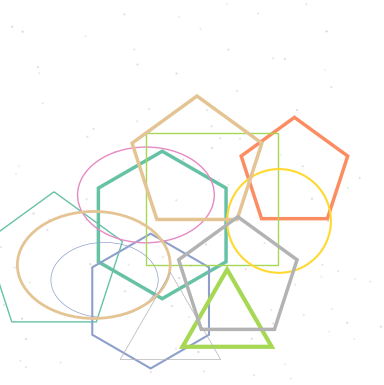[{"shape": "pentagon", "thickness": 1, "radius": 0.93, "center": [0.14, 0.315]}, {"shape": "hexagon", "thickness": 2.5, "radius": 0.96, "center": [0.421, 0.416]}, {"shape": "pentagon", "thickness": 2.5, "radius": 0.73, "center": [0.765, 0.55]}, {"shape": "oval", "thickness": 0.5, "radius": 0.7, "center": [0.272, 0.273]}, {"shape": "hexagon", "thickness": 1.5, "radius": 0.88, "center": [0.391, 0.218]}, {"shape": "oval", "thickness": 1, "radius": 0.89, "center": [0.379, 0.494]}, {"shape": "square", "thickness": 1, "radius": 0.85, "center": [0.55, 0.484]}, {"shape": "triangle", "thickness": 3, "radius": 0.67, "center": [0.59, 0.166]}, {"shape": "circle", "thickness": 1.5, "radius": 0.67, "center": [0.725, 0.426]}, {"shape": "pentagon", "thickness": 2.5, "radius": 0.89, "center": [0.512, 0.573]}, {"shape": "oval", "thickness": 2, "radius": 0.99, "center": [0.244, 0.312]}, {"shape": "triangle", "thickness": 0.5, "radius": 0.75, "center": [0.443, 0.142]}, {"shape": "pentagon", "thickness": 2.5, "radius": 0.81, "center": [0.618, 0.275]}]